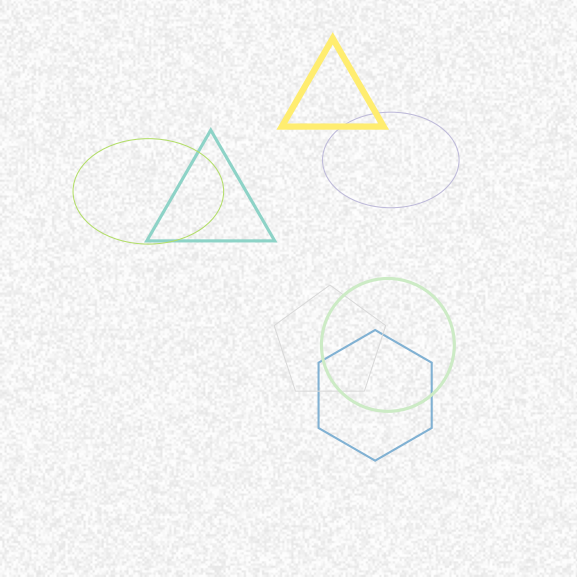[{"shape": "triangle", "thickness": 1.5, "radius": 0.64, "center": [0.365, 0.646]}, {"shape": "oval", "thickness": 0.5, "radius": 0.59, "center": [0.677, 0.722]}, {"shape": "hexagon", "thickness": 1, "radius": 0.57, "center": [0.65, 0.315]}, {"shape": "oval", "thickness": 0.5, "radius": 0.65, "center": [0.257, 0.668]}, {"shape": "pentagon", "thickness": 0.5, "radius": 0.51, "center": [0.571, 0.404]}, {"shape": "circle", "thickness": 1.5, "radius": 0.58, "center": [0.672, 0.402]}, {"shape": "triangle", "thickness": 3, "radius": 0.51, "center": [0.576, 0.831]}]